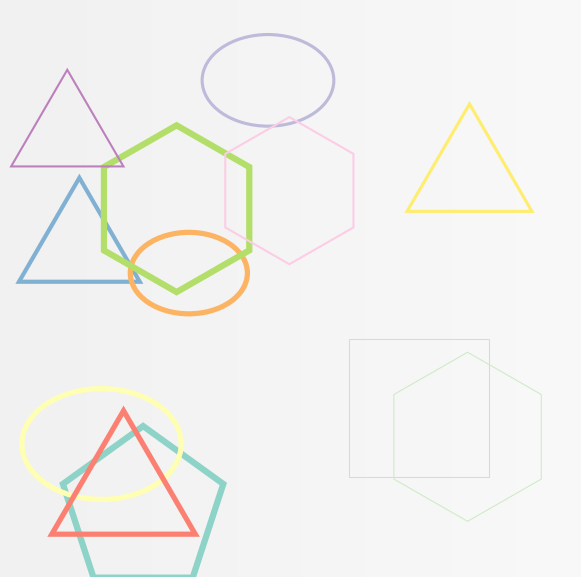[{"shape": "pentagon", "thickness": 3, "radius": 0.73, "center": [0.246, 0.116]}, {"shape": "oval", "thickness": 2.5, "radius": 0.69, "center": [0.175, 0.23]}, {"shape": "oval", "thickness": 1.5, "radius": 0.57, "center": [0.461, 0.86]}, {"shape": "triangle", "thickness": 2.5, "radius": 0.71, "center": [0.213, 0.145]}, {"shape": "triangle", "thickness": 2, "radius": 0.6, "center": [0.137, 0.571]}, {"shape": "oval", "thickness": 2.5, "radius": 0.5, "center": [0.325, 0.526]}, {"shape": "hexagon", "thickness": 3, "radius": 0.72, "center": [0.304, 0.638]}, {"shape": "hexagon", "thickness": 1, "radius": 0.64, "center": [0.498, 0.669]}, {"shape": "square", "thickness": 0.5, "radius": 0.6, "center": [0.721, 0.293]}, {"shape": "triangle", "thickness": 1, "radius": 0.56, "center": [0.116, 0.767]}, {"shape": "hexagon", "thickness": 0.5, "radius": 0.73, "center": [0.804, 0.243]}, {"shape": "triangle", "thickness": 1.5, "radius": 0.62, "center": [0.808, 0.695]}]